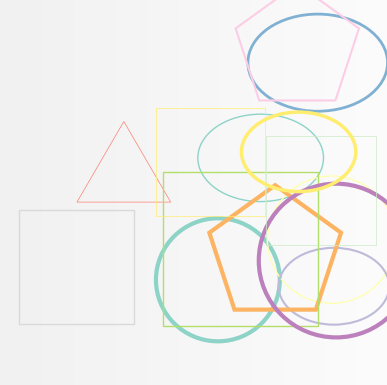[{"shape": "circle", "thickness": 3, "radius": 0.8, "center": [0.562, 0.273]}, {"shape": "oval", "thickness": 1, "radius": 0.81, "center": [0.673, 0.59]}, {"shape": "circle", "thickness": 1, "radius": 0.83, "center": [0.856, 0.377]}, {"shape": "oval", "thickness": 1.5, "radius": 0.71, "center": [0.862, 0.257]}, {"shape": "triangle", "thickness": 0.5, "radius": 0.7, "center": [0.32, 0.545]}, {"shape": "oval", "thickness": 2, "radius": 0.9, "center": [0.82, 0.837]}, {"shape": "pentagon", "thickness": 3, "radius": 0.89, "center": [0.71, 0.34]}, {"shape": "square", "thickness": 1, "radius": 1.0, "center": [0.621, 0.354]}, {"shape": "pentagon", "thickness": 1.5, "radius": 0.84, "center": [0.767, 0.874]}, {"shape": "square", "thickness": 1, "radius": 0.74, "center": [0.197, 0.306]}, {"shape": "circle", "thickness": 3, "radius": 1.0, "center": [0.867, 0.323]}, {"shape": "square", "thickness": 0.5, "radius": 0.71, "center": [0.828, 0.505]}, {"shape": "square", "thickness": 0.5, "radius": 0.7, "center": [0.544, 0.58]}, {"shape": "oval", "thickness": 2.5, "radius": 0.74, "center": [0.771, 0.606]}]